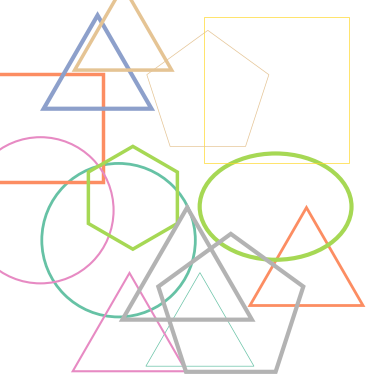[{"shape": "circle", "thickness": 2, "radius": 1.0, "center": [0.308, 0.376]}, {"shape": "triangle", "thickness": 0.5, "radius": 0.81, "center": [0.519, 0.13]}, {"shape": "triangle", "thickness": 2, "radius": 0.85, "center": [0.796, 0.291]}, {"shape": "square", "thickness": 2.5, "radius": 0.7, "center": [0.127, 0.667]}, {"shape": "triangle", "thickness": 3, "radius": 0.81, "center": [0.253, 0.798]}, {"shape": "triangle", "thickness": 1.5, "radius": 0.85, "center": [0.336, 0.121]}, {"shape": "circle", "thickness": 1.5, "radius": 0.95, "center": [0.105, 0.454]}, {"shape": "oval", "thickness": 3, "radius": 0.99, "center": [0.716, 0.463]}, {"shape": "hexagon", "thickness": 2.5, "radius": 0.67, "center": [0.345, 0.486]}, {"shape": "square", "thickness": 0.5, "radius": 0.94, "center": [0.719, 0.766]}, {"shape": "triangle", "thickness": 2.5, "radius": 0.73, "center": [0.32, 0.891]}, {"shape": "pentagon", "thickness": 0.5, "radius": 0.83, "center": [0.54, 0.755]}, {"shape": "pentagon", "thickness": 3, "radius": 0.99, "center": [0.599, 0.194]}, {"shape": "triangle", "thickness": 3, "radius": 0.97, "center": [0.486, 0.267]}]